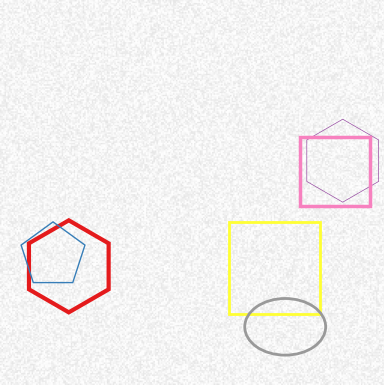[{"shape": "hexagon", "thickness": 3, "radius": 0.6, "center": [0.179, 0.308]}, {"shape": "pentagon", "thickness": 1, "radius": 0.44, "center": [0.138, 0.336]}, {"shape": "hexagon", "thickness": 0.5, "radius": 0.54, "center": [0.89, 0.583]}, {"shape": "square", "thickness": 2, "radius": 0.59, "center": [0.713, 0.304]}, {"shape": "square", "thickness": 2.5, "radius": 0.45, "center": [0.87, 0.555]}, {"shape": "oval", "thickness": 2, "radius": 0.53, "center": [0.741, 0.151]}]